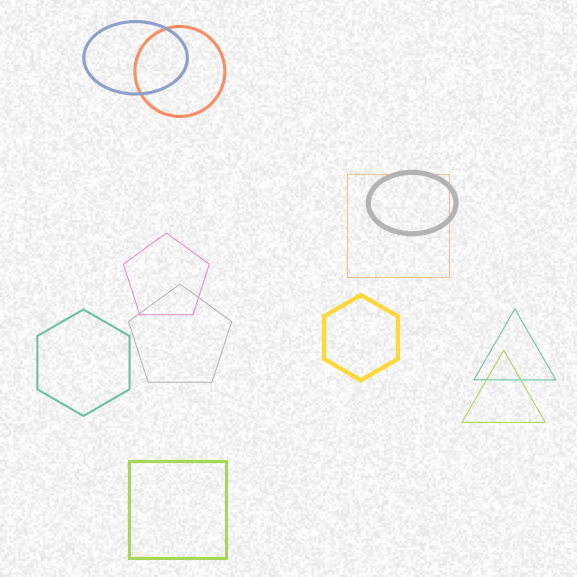[{"shape": "triangle", "thickness": 0.5, "radius": 0.41, "center": [0.892, 0.382]}, {"shape": "hexagon", "thickness": 1, "radius": 0.46, "center": [0.145, 0.371]}, {"shape": "circle", "thickness": 1.5, "radius": 0.39, "center": [0.311, 0.875]}, {"shape": "oval", "thickness": 1.5, "radius": 0.45, "center": [0.235, 0.899]}, {"shape": "pentagon", "thickness": 0.5, "radius": 0.39, "center": [0.288, 0.517]}, {"shape": "square", "thickness": 1.5, "radius": 0.42, "center": [0.307, 0.117]}, {"shape": "triangle", "thickness": 0.5, "radius": 0.42, "center": [0.872, 0.309]}, {"shape": "hexagon", "thickness": 2, "radius": 0.37, "center": [0.625, 0.415]}, {"shape": "square", "thickness": 0.5, "radius": 0.44, "center": [0.69, 0.609]}, {"shape": "pentagon", "thickness": 0.5, "radius": 0.47, "center": [0.312, 0.413]}, {"shape": "oval", "thickness": 2.5, "radius": 0.38, "center": [0.714, 0.648]}]